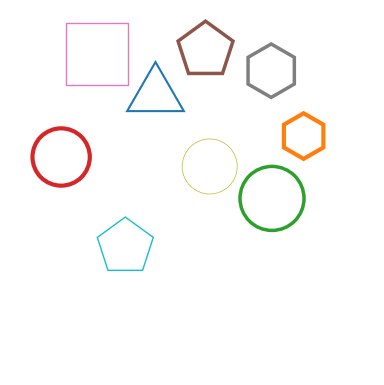[{"shape": "triangle", "thickness": 1.5, "radius": 0.43, "center": [0.404, 0.754]}, {"shape": "hexagon", "thickness": 3, "radius": 0.3, "center": [0.789, 0.647]}, {"shape": "circle", "thickness": 2.5, "radius": 0.42, "center": [0.707, 0.485]}, {"shape": "circle", "thickness": 3, "radius": 0.37, "center": [0.159, 0.592]}, {"shape": "pentagon", "thickness": 2.5, "radius": 0.38, "center": [0.534, 0.87]}, {"shape": "square", "thickness": 1, "radius": 0.4, "center": [0.252, 0.859]}, {"shape": "hexagon", "thickness": 2.5, "radius": 0.35, "center": [0.704, 0.816]}, {"shape": "circle", "thickness": 0.5, "radius": 0.36, "center": [0.545, 0.568]}, {"shape": "pentagon", "thickness": 1, "radius": 0.38, "center": [0.325, 0.36]}]